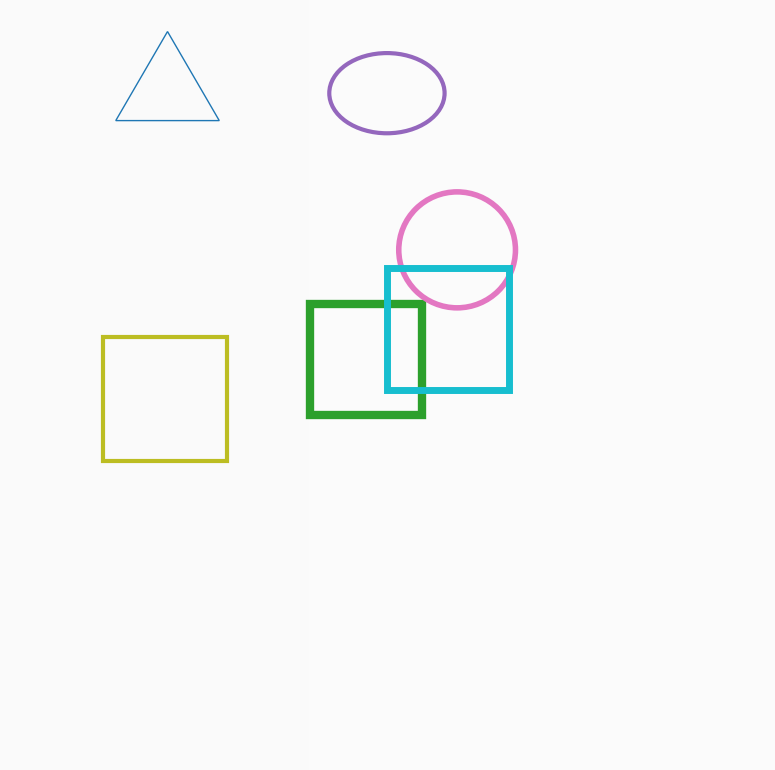[{"shape": "triangle", "thickness": 0.5, "radius": 0.39, "center": [0.216, 0.882]}, {"shape": "square", "thickness": 3, "radius": 0.36, "center": [0.472, 0.533]}, {"shape": "oval", "thickness": 1.5, "radius": 0.37, "center": [0.499, 0.879]}, {"shape": "circle", "thickness": 2, "radius": 0.38, "center": [0.59, 0.676]}, {"shape": "square", "thickness": 1.5, "radius": 0.4, "center": [0.213, 0.482]}, {"shape": "square", "thickness": 2.5, "radius": 0.4, "center": [0.578, 0.572]}]